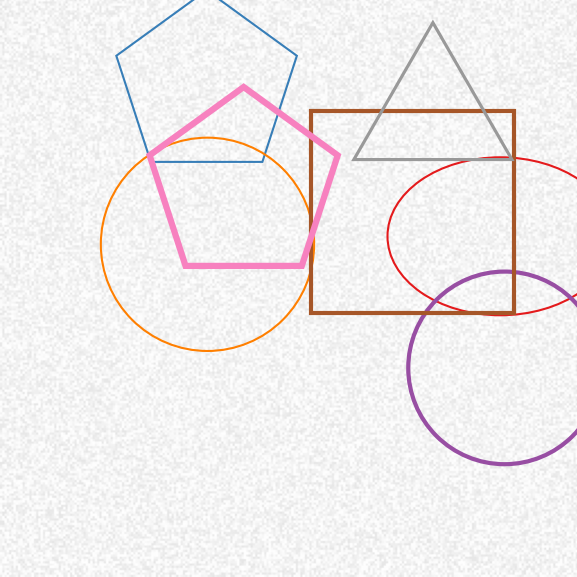[{"shape": "oval", "thickness": 1, "radius": 0.98, "center": [0.866, 0.59]}, {"shape": "pentagon", "thickness": 1, "radius": 0.82, "center": [0.358, 0.852]}, {"shape": "circle", "thickness": 2, "radius": 0.83, "center": [0.874, 0.362]}, {"shape": "circle", "thickness": 1, "radius": 0.92, "center": [0.359, 0.576]}, {"shape": "square", "thickness": 2, "radius": 0.88, "center": [0.715, 0.632]}, {"shape": "pentagon", "thickness": 3, "radius": 0.86, "center": [0.422, 0.677]}, {"shape": "triangle", "thickness": 1.5, "radius": 0.79, "center": [0.75, 0.802]}]